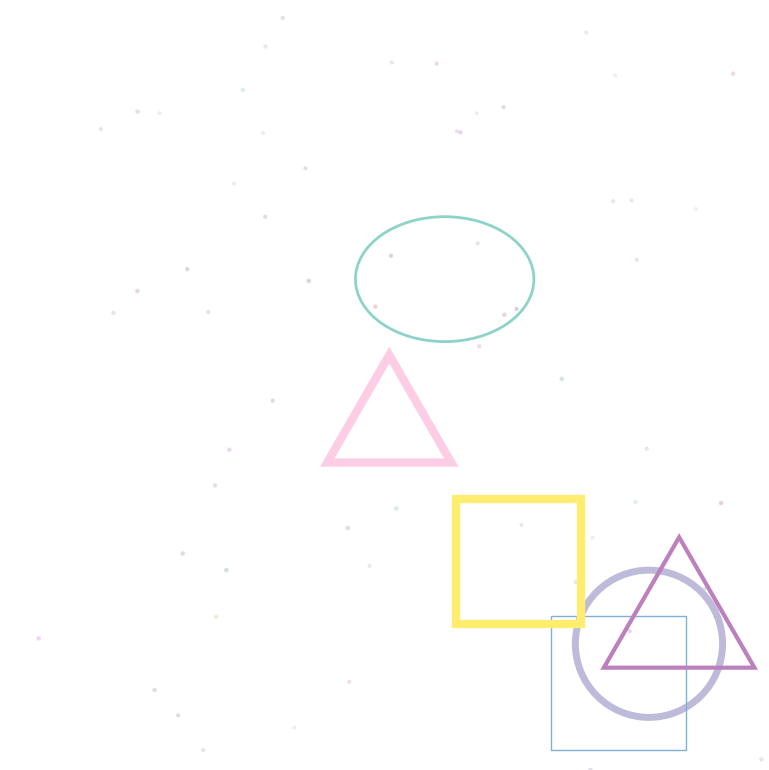[{"shape": "oval", "thickness": 1, "radius": 0.58, "center": [0.577, 0.637]}, {"shape": "circle", "thickness": 2.5, "radius": 0.48, "center": [0.843, 0.164]}, {"shape": "square", "thickness": 0.5, "radius": 0.44, "center": [0.803, 0.113]}, {"shape": "triangle", "thickness": 3, "radius": 0.47, "center": [0.506, 0.446]}, {"shape": "triangle", "thickness": 1.5, "radius": 0.56, "center": [0.882, 0.189]}, {"shape": "square", "thickness": 3, "radius": 0.41, "center": [0.673, 0.271]}]